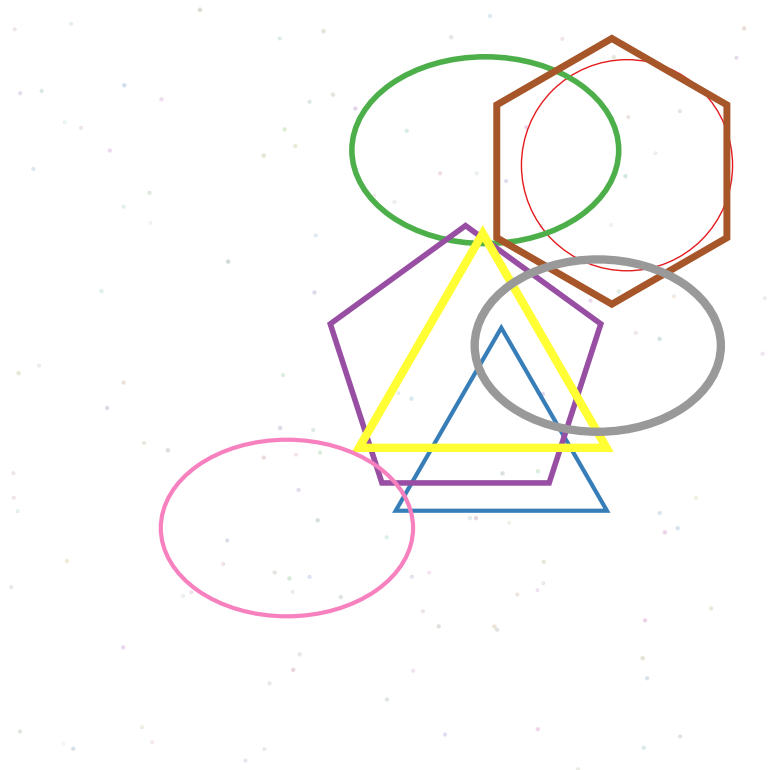[{"shape": "circle", "thickness": 0.5, "radius": 0.69, "center": [0.814, 0.785]}, {"shape": "triangle", "thickness": 1.5, "radius": 0.79, "center": [0.651, 0.416]}, {"shape": "oval", "thickness": 2, "radius": 0.87, "center": [0.63, 0.805]}, {"shape": "pentagon", "thickness": 2, "radius": 0.92, "center": [0.605, 0.522]}, {"shape": "triangle", "thickness": 3, "radius": 0.93, "center": [0.627, 0.511]}, {"shape": "hexagon", "thickness": 2.5, "radius": 0.86, "center": [0.795, 0.777]}, {"shape": "oval", "thickness": 1.5, "radius": 0.82, "center": [0.373, 0.314]}, {"shape": "oval", "thickness": 3, "radius": 0.8, "center": [0.776, 0.551]}]